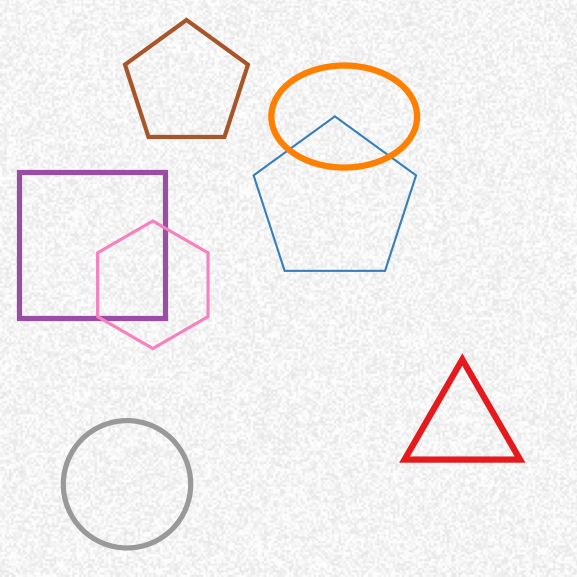[{"shape": "triangle", "thickness": 3, "radius": 0.58, "center": [0.801, 0.261]}, {"shape": "pentagon", "thickness": 1, "radius": 0.74, "center": [0.58, 0.65]}, {"shape": "square", "thickness": 2.5, "radius": 0.63, "center": [0.159, 0.575]}, {"shape": "oval", "thickness": 3, "radius": 0.63, "center": [0.596, 0.797]}, {"shape": "pentagon", "thickness": 2, "radius": 0.56, "center": [0.323, 0.853]}, {"shape": "hexagon", "thickness": 1.5, "radius": 0.55, "center": [0.265, 0.506]}, {"shape": "circle", "thickness": 2.5, "radius": 0.55, "center": [0.22, 0.161]}]